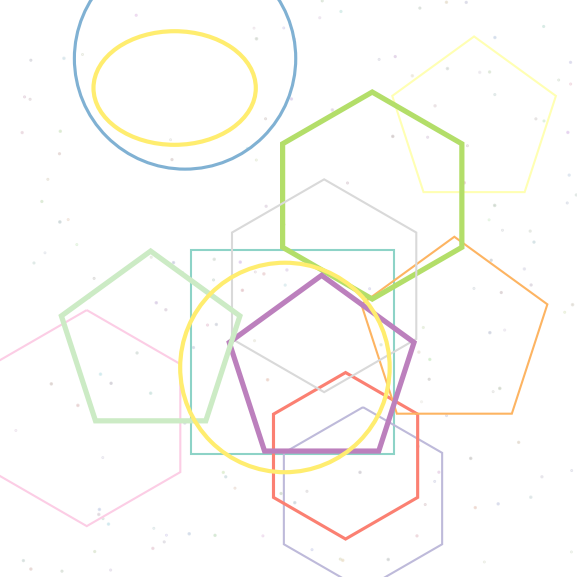[{"shape": "square", "thickness": 1, "radius": 0.88, "center": [0.507, 0.39]}, {"shape": "pentagon", "thickness": 1, "radius": 0.74, "center": [0.821, 0.787]}, {"shape": "hexagon", "thickness": 1, "radius": 0.79, "center": [0.629, 0.136]}, {"shape": "hexagon", "thickness": 1.5, "radius": 0.72, "center": [0.598, 0.21]}, {"shape": "circle", "thickness": 1.5, "radius": 0.96, "center": [0.32, 0.898]}, {"shape": "pentagon", "thickness": 1, "radius": 0.85, "center": [0.787, 0.42]}, {"shape": "hexagon", "thickness": 2.5, "radius": 0.9, "center": [0.645, 0.661]}, {"shape": "hexagon", "thickness": 1, "radius": 0.94, "center": [0.15, 0.275]}, {"shape": "hexagon", "thickness": 1, "radius": 0.92, "center": [0.561, 0.504]}, {"shape": "pentagon", "thickness": 2.5, "radius": 0.84, "center": [0.557, 0.354]}, {"shape": "pentagon", "thickness": 2.5, "radius": 0.81, "center": [0.261, 0.402]}, {"shape": "oval", "thickness": 2, "radius": 0.7, "center": [0.302, 0.847]}, {"shape": "circle", "thickness": 2, "radius": 0.91, "center": [0.493, 0.363]}]